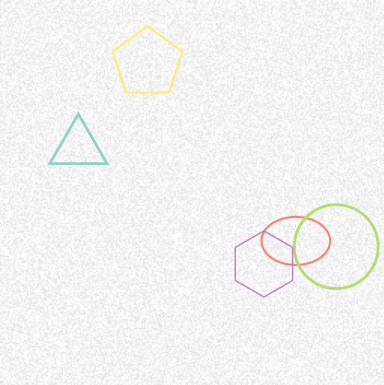[{"shape": "triangle", "thickness": 2, "radius": 0.43, "center": [0.204, 0.618]}, {"shape": "oval", "thickness": 1.5, "radius": 0.45, "center": [0.768, 0.374]}, {"shape": "circle", "thickness": 2, "radius": 0.54, "center": [0.873, 0.359]}, {"shape": "hexagon", "thickness": 1, "radius": 0.43, "center": [0.686, 0.314]}, {"shape": "pentagon", "thickness": 1.5, "radius": 0.48, "center": [0.383, 0.837]}]